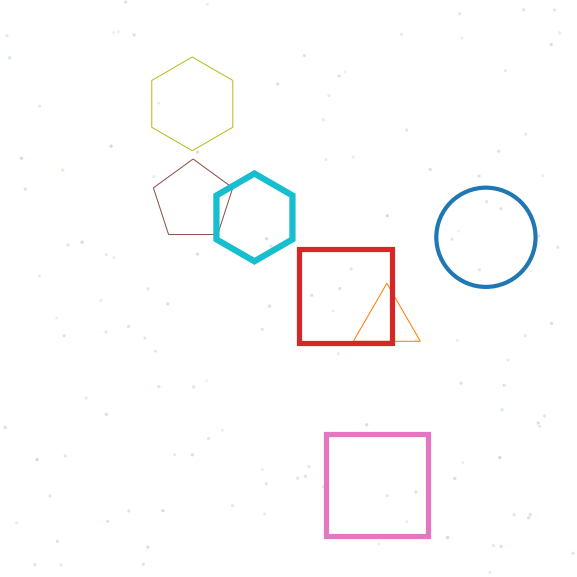[{"shape": "circle", "thickness": 2, "radius": 0.43, "center": [0.841, 0.588]}, {"shape": "triangle", "thickness": 0.5, "radius": 0.33, "center": [0.67, 0.442]}, {"shape": "square", "thickness": 2.5, "radius": 0.4, "center": [0.598, 0.487]}, {"shape": "pentagon", "thickness": 0.5, "radius": 0.36, "center": [0.334, 0.652]}, {"shape": "square", "thickness": 2.5, "radius": 0.44, "center": [0.653, 0.159]}, {"shape": "hexagon", "thickness": 0.5, "radius": 0.41, "center": [0.333, 0.819]}, {"shape": "hexagon", "thickness": 3, "radius": 0.38, "center": [0.441, 0.623]}]